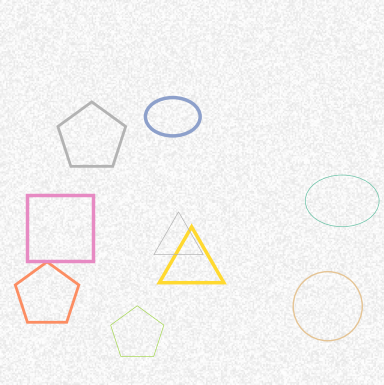[{"shape": "oval", "thickness": 0.5, "radius": 0.48, "center": [0.889, 0.478]}, {"shape": "pentagon", "thickness": 2, "radius": 0.43, "center": [0.122, 0.233]}, {"shape": "oval", "thickness": 2.5, "radius": 0.36, "center": [0.449, 0.697]}, {"shape": "square", "thickness": 2.5, "radius": 0.43, "center": [0.155, 0.407]}, {"shape": "pentagon", "thickness": 0.5, "radius": 0.36, "center": [0.357, 0.133]}, {"shape": "triangle", "thickness": 2.5, "radius": 0.48, "center": [0.498, 0.314]}, {"shape": "circle", "thickness": 1, "radius": 0.45, "center": [0.851, 0.205]}, {"shape": "triangle", "thickness": 0.5, "radius": 0.37, "center": [0.464, 0.376]}, {"shape": "pentagon", "thickness": 2, "radius": 0.46, "center": [0.238, 0.643]}]